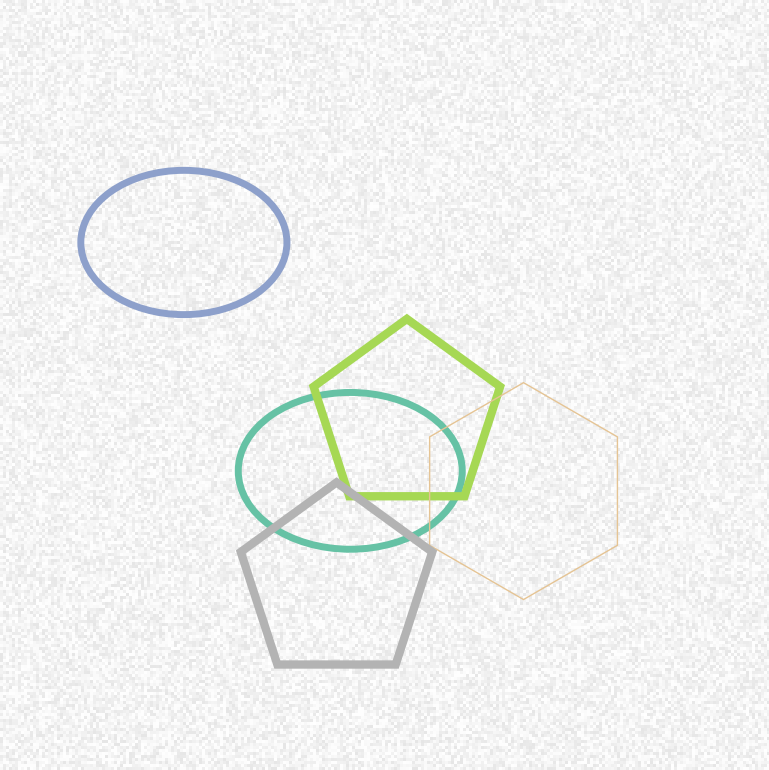[{"shape": "oval", "thickness": 2.5, "radius": 0.73, "center": [0.455, 0.389]}, {"shape": "oval", "thickness": 2.5, "radius": 0.67, "center": [0.239, 0.685]}, {"shape": "pentagon", "thickness": 3, "radius": 0.64, "center": [0.528, 0.459]}, {"shape": "hexagon", "thickness": 0.5, "radius": 0.7, "center": [0.68, 0.362]}, {"shape": "pentagon", "thickness": 3, "radius": 0.65, "center": [0.437, 0.243]}]